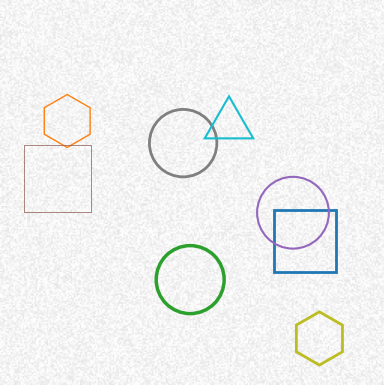[{"shape": "square", "thickness": 2, "radius": 0.4, "center": [0.793, 0.374]}, {"shape": "hexagon", "thickness": 1, "radius": 0.34, "center": [0.175, 0.686]}, {"shape": "circle", "thickness": 2.5, "radius": 0.44, "center": [0.494, 0.274]}, {"shape": "circle", "thickness": 1.5, "radius": 0.47, "center": [0.761, 0.447]}, {"shape": "square", "thickness": 0.5, "radius": 0.43, "center": [0.149, 0.536]}, {"shape": "circle", "thickness": 2, "radius": 0.44, "center": [0.476, 0.628]}, {"shape": "hexagon", "thickness": 2, "radius": 0.35, "center": [0.83, 0.121]}, {"shape": "triangle", "thickness": 1.5, "radius": 0.36, "center": [0.595, 0.677]}]